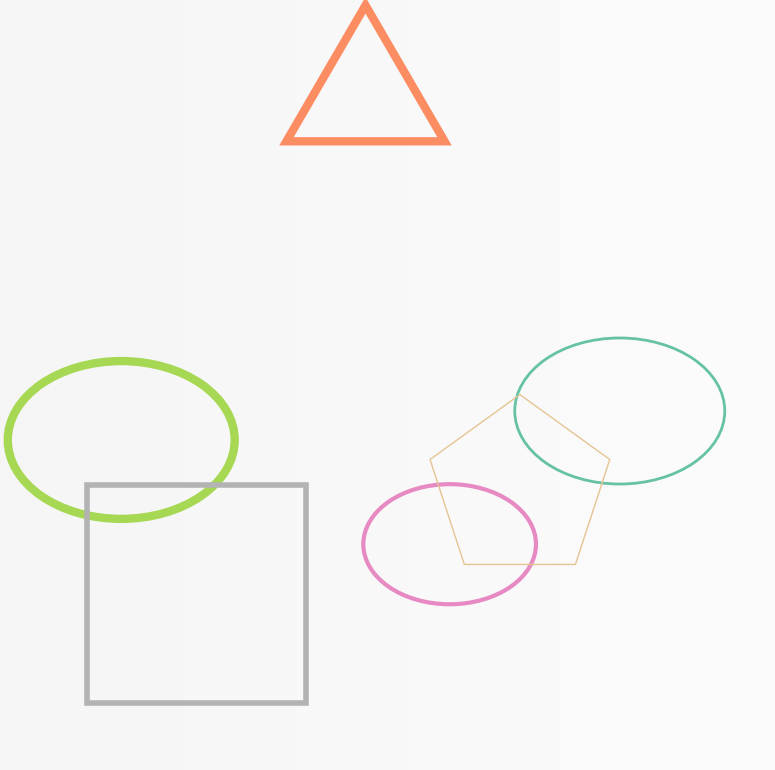[{"shape": "oval", "thickness": 1, "radius": 0.68, "center": [0.8, 0.466]}, {"shape": "triangle", "thickness": 3, "radius": 0.59, "center": [0.472, 0.875]}, {"shape": "oval", "thickness": 1.5, "radius": 0.56, "center": [0.58, 0.293]}, {"shape": "oval", "thickness": 3, "radius": 0.73, "center": [0.156, 0.429]}, {"shape": "pentagon", "thickness": 0.5, "radius": 0.61, "center": [0.671, 0.366]}, {"shape": "square", "thickness": 2, "radius": 0.71, "center": [0.253, 0.229]}]